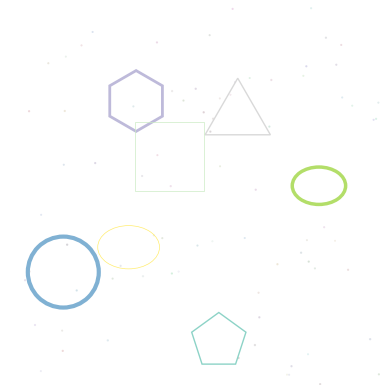[{"shape": "pentagon", "thickness": 1, "radius": 0.37, "center": [0.568, 0.114]}, {"shape": "hexagon", "thickness": 2, "radius": 0.39, "center": [0.353, 0.738]}, {"shape": "circle", "thickness": 3, "radius": 0.46, "center": [0.164, 0.293]}, {"shape": "oval", "thickness": 2.5, "radius": 0.35, "center": [0.828, 0.518]}, {"shape": "triangle", "thickness": 1, "radius": 0.49, "center": [0.617, 0.699]}, {"shape": "square", "thickness": 0.5, "radius": 0.45, "center": [0.439, 0.592]}, {"shape": "oval", "thickness": 0.5, "radius": 0.4, "center": [0.334, 0.358]}]